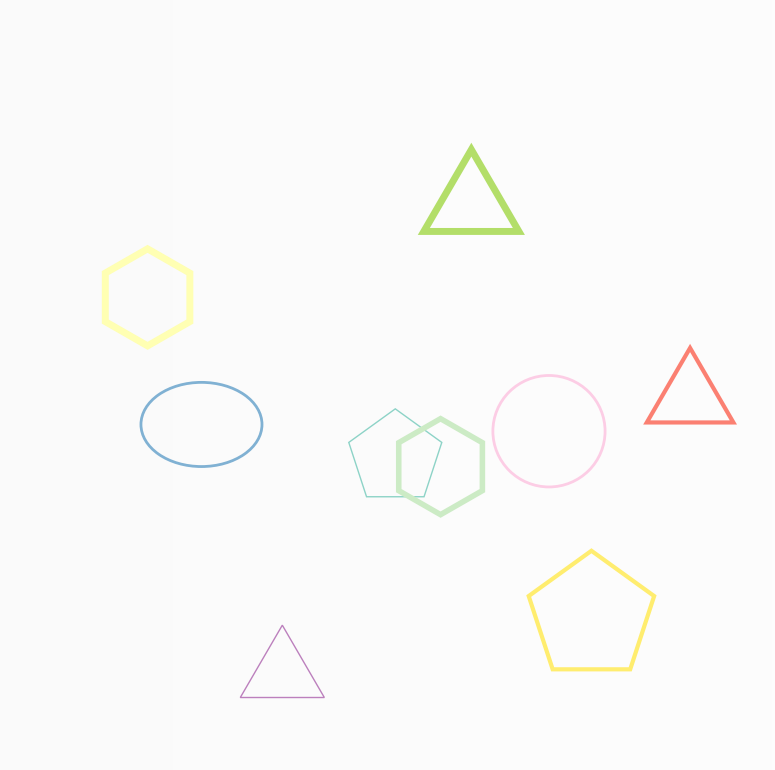[{"shape": "pentagon", "thickness": 0.5, "radius": 0.32, "center": [0.51, 0.406]}, {"shape": "hexagon", "thickness": 2.5, "radius": 0.31, "center": [0.19, 0.614]}, {"shape": "triangle", "thickness": 1.5, "radius": 0.32, "center": [0.89, 0.484]}, {"shape": "oval", "thickness": 1, "radius": 0.39, "center": [0.26, 0.449]}, {"shape": "triangle", "thickness": 2.5, "radius": 0.35, "center": [0.608, 0.735]}, {"shape": "circle", "thickness": 1, "radius": 0.36, "center": [0.708, 0.44]}, {"shape": "triangle", "thickness": 0.5, "radius": 0.31, "center": [0.364, 0.125]}, {"shape": "hexagon", "thickness": 2, "radius": 0.31, "center": [0.568, 0.394]}, {"shape": "pentagon", "thickness": 1.5, "radius": 0.43, "center": [0.763, 0.2]}]